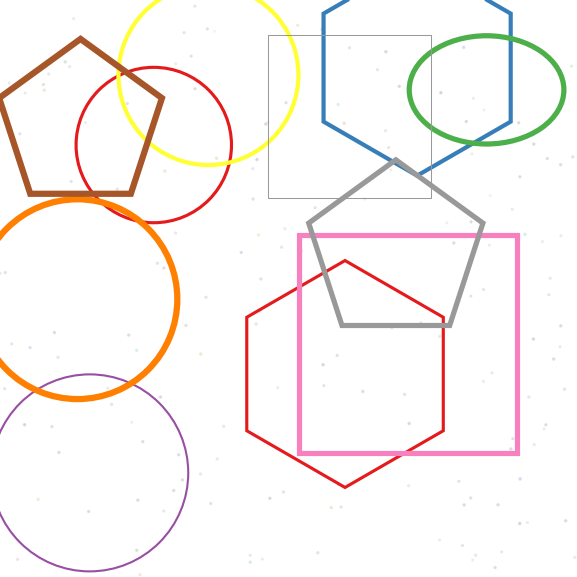[{"shape": "hexagon", "thickness": 1.5, "radius": 0.98, "center": [0.597, 0.352]}, {"shape": "circle", "thickness": 1.5, "radius": 0.67, "center": [0.266, 0.748]}, {"shape": "hexagon", "thickness": 2, "radius": 0.94, "center": [0.722, 0.882]}, {"shape": "oval", "thickness": 2.5, "radius": 0.67, "center": [0.843, 0.844]}, {"shape": "circle", "thickness": 1, "radius": 0.85, "center": [0.155, 0.18]}, {"shape": "circle", "thickness": 3, "radius": 0.86, "center": [0.134, 0.481]}, {"shape": "circle", "thickness": 2, "radius": 0.78, "center": [0.361, 0.869]}, {"shape": "pentagon", "thickness": 3, "radius": 0.74, "center": [0.139, 0.783]}, {"shape": "square", "thickness": 2.5, "radius": 0.95, "center": [0.707, 0.403]}, {"shape": "pentagon", "thickness": 2.5, "radius": 0.79, "center": [0.685, 0.564]}, {"shape": "square", "thickness": 0.5, "radius": 0.71, "center": [0.606, 0.797]}]